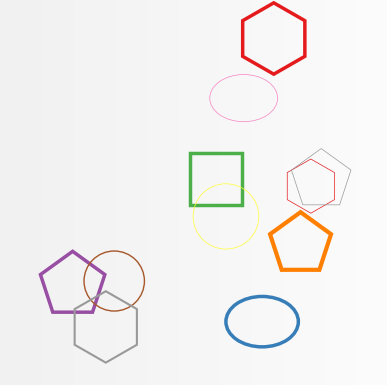[{"shape": "hexagon", "thickness": 2.5, "radius": 0.46, "center": [0.707, 0.9]}, {"shape": "hexagon", "thickness": 0.5, "radius": 0.35, "center": [0.802, 0.517]}, {"shape": "oval", "thickness": 2.5, "radius": 0.47, "center": [0.676, 0.165]}, {"shape": "square", "thickness": 2.5, "radius": 0.33, "center": [0.557, 0.536]}, {"shape": "pentagon", "thickness": 2.5, "radius": 0.44, "center": [0.187, 0.26]}, {"shape": "pentagon", "thickness": 3, "radius": 0.41, "center": [0.776, 0.366]}, {"shape": "circle", "thickness": 0.5, "radius": 0.42, "center": [0.583, 0.438]}, {"shape": "circle", "thickness": 1, "radius": 0.39, "center": [0.295, 0.27]}, {"shape": "oval", "thickness": 0.5, "radius": 0.44, "center": [0.629, 0.745]}, {"shape": "pentagon", "thickness": 0.5, "radius": 0.4, "center": [0.829, 0.533]}, {"shape": "hexagon", "thickness": 1.5, "radius": 0.46, "center": [0.273, 0.151]}]